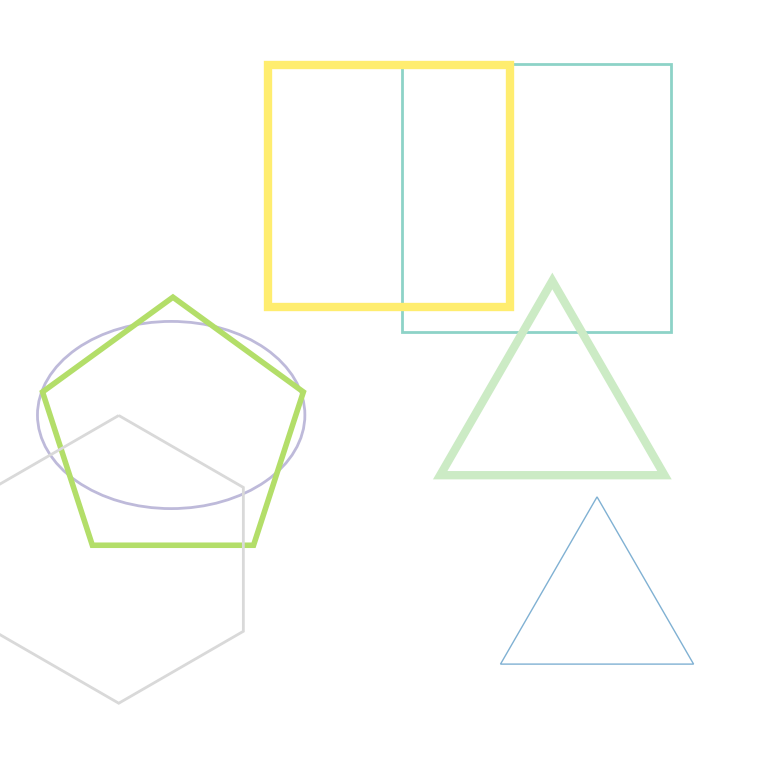[{"shape": "square", "thickness": 1, "radius": 0.87, "center": [0.697, 0.743]}, {"shape": "oval", "thickness": 1, "radius": 0.87, "center": [0.222, 0.461]}, {"shape": "triangle", "thickness": 0.5, "radius": 0.72, "center": [0.775, 0.21]}, {"shape": "pentagon", "thickness": 2, "radius": 0.89, "center": [0.225, 0.436]}, {"shape": "hexagon", "thickness": 1, "radius": 0.93, "center": [0.154, 0.274]}, {"shape": "triangle", "thickness": 3, "radius": 0.84, "center": [0.717, 0.467]}, {"shape": "square", "thickness": 3, "radius": 0.78, "center": [0.505, 0.758]}]